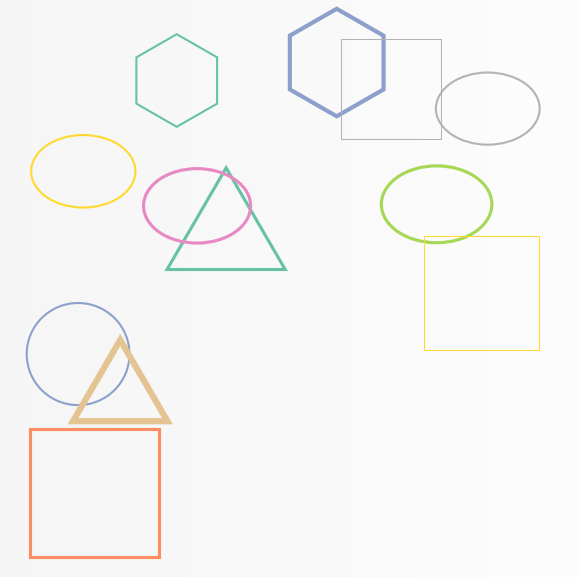[{"shape": "triangle", "thickness": 1.5, "radius": 0.59, "center": [0.389, 0.591]}, {"shape": "hexagon", "thickness": 1, "radius": 0.4, "center": [0.304, 0.86]}, {"shape": "square", "thickness": 1.5, "radius": 0.56, "center": [0.163, 0.145]}, {"shape": "circle", "thickness": 1, "radius": 0.44, "center": [0.134, 0.386]}, {"shape": "hexagon", "thickness": 2, "radius": 0.47, "center": [0.579, 0.891]}, {"shape": "oval", "thickness": 1.5, "radius": 0.46, "center": [0.339, 0.643]}, {"shape": "oval", "thickness": 1.5, "radius": 0.48, "center": [0.751, 0.645]}, {"shape": "square", "thickness": 0.5, "radius": 0.49, "center": [0.829, 0.491]}, {"shape": "oval", "thickness": 1, "radius": 0.45, "center": [0.143, 0.703]}, {"shape": "triangle", "thickness": 3, "radius": 0.47, "center": [0.207, 0.317]}, {"shape": "square", "thickness": 0.5, "radius": 0.43, "center": [0.673, 0.845]}, {"shape": "oval", "thickness": 1, "radius": 0.45, "center": [0.839, 0.811]}]